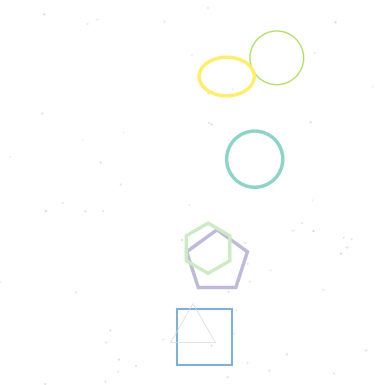[{"shape": "circle", "thickness": 2.5, "radius": 0.36, "center": [0.662, 0.587]}, {"shape": "pentagon", "thickness": 2.5, "radius": 0.41, "center": [0.564, 0.32]}, {"shape": "square", "thickness": 1.5, "radius": 0.36, "center": [0.531, 0.125]}, {"shape": "circle", "thickness": 1, "radius": 0.35, "center": [0.719, 0.85]}, {"shape": "triangle", "thickness": 0.5, "radius": 0.34, "center": [0.501, 0.144]}, {"shape": "hexagon", "thickness": 2.5, "radius": 0.33, "center": [0.54, 0.355]}, {"shape": "oval", "thickness": 2.5, "radius": 0.36, "center": [0.589, 0.801]}]